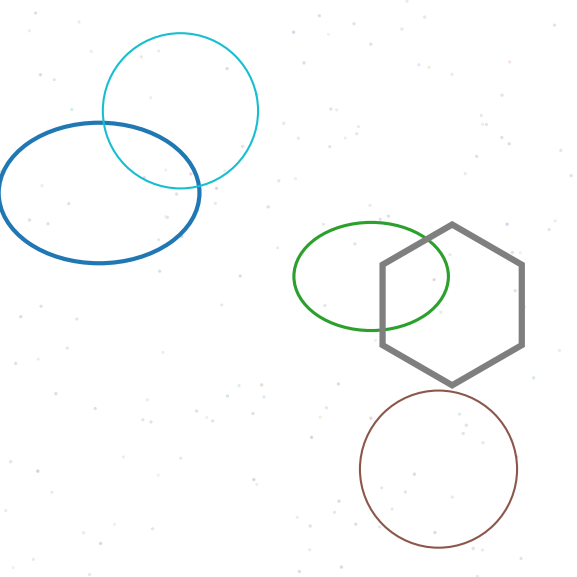[{"shape": "oval", "thickness": 2, "radius": 0.87, "center": [0.172, 0.665]}, {"shape": "oval", "thickness": 1.5, "radius": 0.67, "center": [0.643, 0.52]}, {"shape": "circle", "thickness": 1, "radius": 0.68, "center": [0.759, 0.187]}, {"shape": "hexagon", "thickness": 3, "radius": 0.7, "center": [0.783, 0.471]}, {"shape": "circle", "thickness": 1, "radius": 0.67, "center": [0.312, 0.807]}]